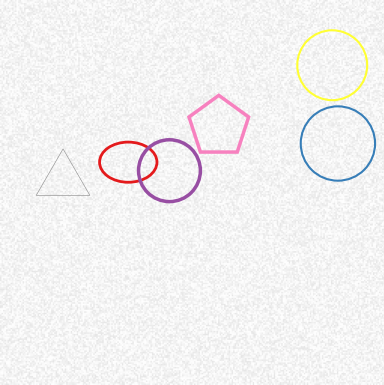[{"shape": "oval", "thickness": 2, "radius": 0.37, "center": [0.333, 0.579]}, {"shape": "circle", "thickness": 1.5, "radius": 0.48, "center": [0.878, 0.627]}, {"shape": "circle", "thickness": 2.5, "radius": 0.4, "center": [0.44, 0.557]}, {"shape": "circle", "thickness": 1.5, "radius": 0.45, "center": [0.863, 0.831]}, {"shape": "pentagon", "thickness": 2.5, "radius": 0.41, "center": [0.568, 0.671]}, {"shape": "triangle", "thickness": 0.5, "radius": 0.4, "center": [0.164, 0.533]}]